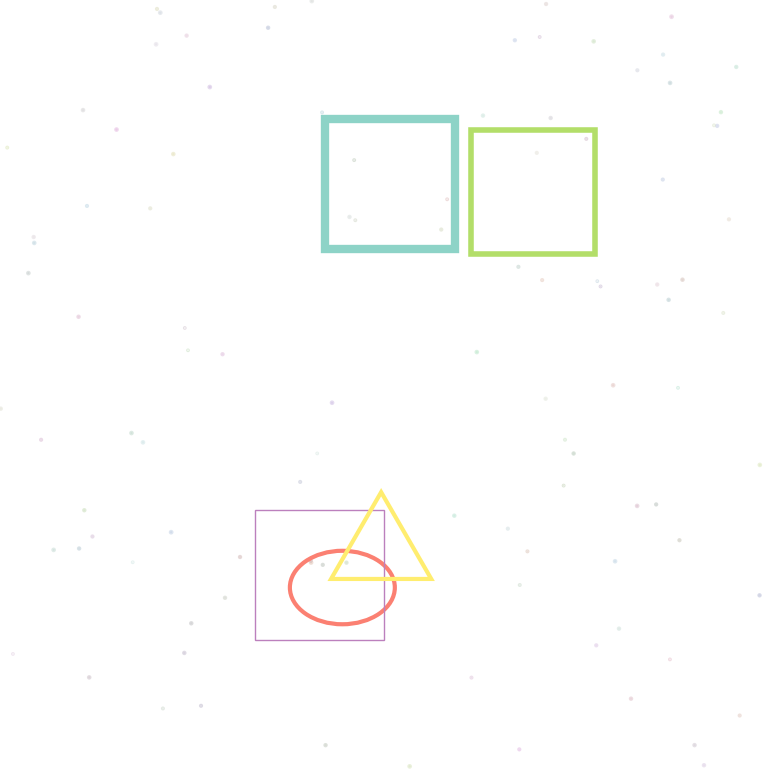[{"shape": "square", "thickness": 3, "radius": 0.42, "center": [0.506, 0.761]}, {"shape": "oval", "thickness": 1.5, "radius": 0.34, "center": [0.445, 0.237]}, {"shape": "square", "thickness": 2, "radius": 0.4, "center": [0.692, 0.75]}, {"shape": "square", "thickness": 0.5, "radius": 0.42, "center": [0.415, 0.253]}, {"shape": "triangle", "thickness": 1.5, "radius": 0.38, "center": [0.495, 0.286]}]